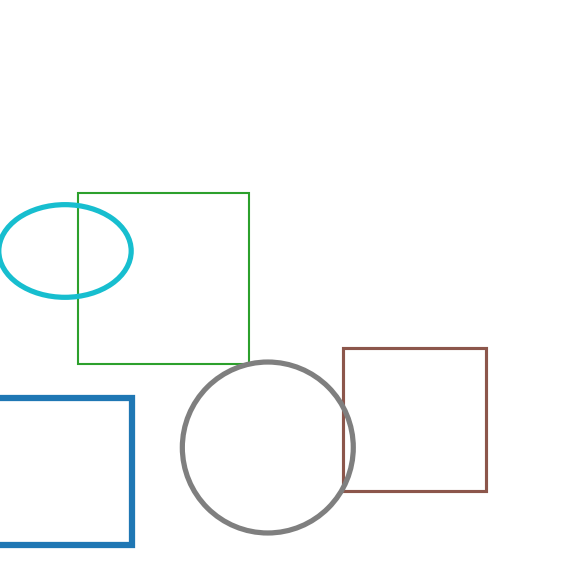[{"shape": "square", "thickness": 3, "radius": 0.64, "center": [0.101, 0.183]}, {"shape": "square", "thickness": 1, "radius": 0.74, "center": [0.284, 0.516]}, {"shape": "square", "thickness": 1.5, "radius": 0.62, "center": [0.717, 0.273]}, {"shape": "circle", "thickness": 2.5, "radius": 0.74, "center": [0.464, 0.224]}, {"shape": "oval", "thickness": 2.5, "radius": 0.57, "center": [0.113, 0.565]}]